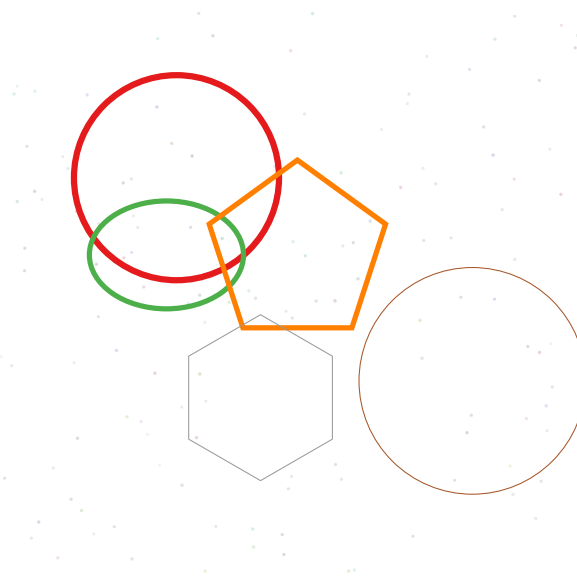[{"shape": "circle", "thickness": 3, "radius": 0.89, "center": [0.306, 0.691]}, {"shape": "oval", "thickness": 2.5, "radius": 0.67, "center": [0.288, 0.558]}, {"shape": "pentagon", "thickness": 2.5, "radius": 0.8, "center": [0.515, 0.561]}, {"shape": "circle", "thickness": 0.5, "radius": 0.98, "center": [0.818, 0.34]}, {"shape": "hexagon", "thickness": 0.5, "radius": 0.72, "center": [0.451, 0.311]}]